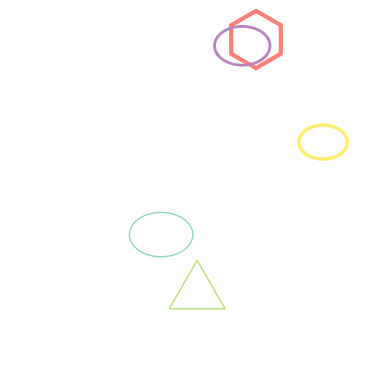[{"shape": "oval", "thickness": 1, "radius": 0.41, "center": [0.419, 0.391]}, {"shape": "hexagon", "thickness": 3, "radius": 0.37, "center": [0.665, 0.897]}, {"shape": "triangle", "thickness": 1, "radius": 0.42, "center": [0.512, 0.24]}, {"shape": "oval", "thickness": 2, "radius": 0.36, "center": [0.629, 0.881]}, {"shape": "oval", "thickness": 2.5, "radius": 0.32, "center": [0.839, 0.631]}]